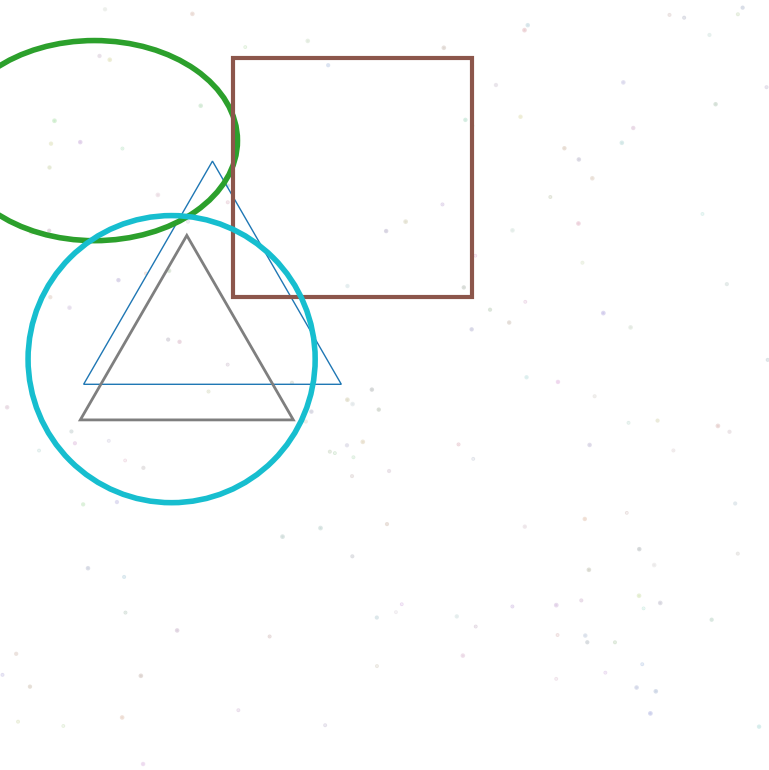[{"shape": "triangle", "thickness": 0.5, "radius": 0.97, "center": [0.276, 0.598]}, {"shape": "oval", "thickness": 2, "radius": 0.93, "center": [0.123, 0.817]}, {"shape": "square", "thickness": 1.5, "radius": 0.78, "center": [0.458, 0.77]}, {"shape": "triangle", "thickness": 1, "radius": 0.8, "center": [0.243, 0.535]}, {"shape": "circle", "thickness": 2, "radius": 0.93, "center": [0.223, 0.534]}]